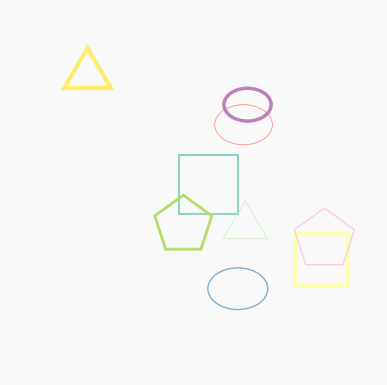[{"shape": "square", "thickness": 1.5, "radius": 0.38, "center": [0.538, 0.521]}, {"shape": "square", "thickness": 3, "radius": 0.34, "center": [0.83, 0.326]}, {"shape": "oval", "thickness": 0.5, "radius": 0.37, "center": [0.629, 0.676]}, {"shape": "oval", "thickness": 1, "radius": 0.39, "center": [0.614, 0.25]}, {"shape": "pentagon", "thickness": 2, "radius": 0.39, "center": [0.473, 0.415]}, {"shape": "pentagon", "thickness": 1, "radius": 0.41, "center": [0.837, 0.378]}, {"shape": "oval", "thickness": 2.5, "radius": 0.3, "center": [0.639, 0.728]}, {"shape": "triangle", "thickness": 0.5, "radius": 0.33, "center": [0.633, 0.413]}, {"shape": "triangle", "thickness": 3, "radius": 0.35, "center": [0.226, 0.806]}]